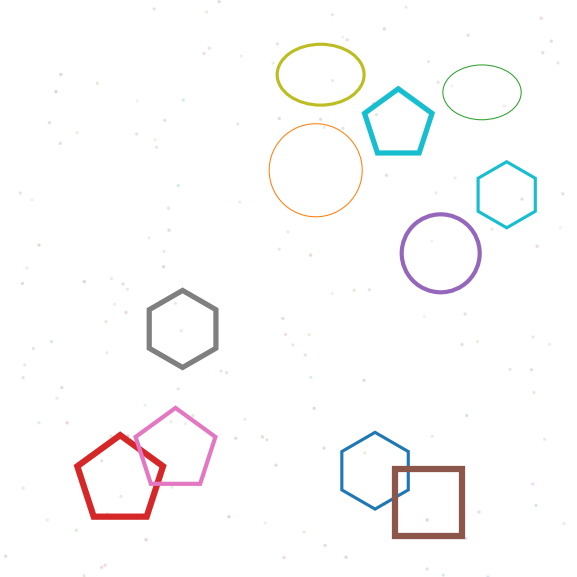[{"shape": "hexagon", "thickness": 1.5, "radius": 0.33, "center": [0.649, 0.184]}, {"shape": "circle", "thickness": 0.5, "radius": 0.4, "center": [0.547, 0.704]}, {"shape": "oval", "thickness": 0.5, "radius": 0.34, "center": [0.835, 0.839]}, {"shape": "pentagon", "thickness": 3, "radius": 0.39, "center": [0.208, 0.168]}, {"shape": "circle", "thickness": 2, "radius": 0.34, "center": [0.763, 0.561]}, {"shape": "square", "thickness": 3, "radius": 0.29, "center": [0.742, 0.129]}, {"shape": "pentagon", "thickness": 2, "radius": 0.36, "center": [0.304, 0.22]}, {"shape": "hexagon", "thickness": 2.5, "radius": 0.33, "center": [0.316, 0.43]}, {"shape": "oval", "thickness": 1.5, "radius": 0.38, "center": [0.555, 0.87]}, {"shape": "hexagon", "thickness": 1.5, "radius": 0.29, "center": [0.877, 0.662]}, {"shape": "pentagon", "thickness": 2.5, "radius": 0.31, "center": [0.69, 0.784]}]